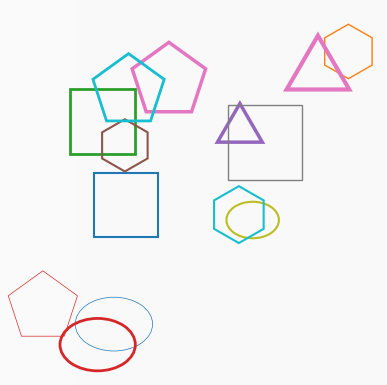[{"shape": "oval", "thickness": 0.5, "radius": 0.5, "center": [0.294, 0.158]}, {"shape": "square", "thickness": 1.5, "radius": 0.41, "center": [0.325, 0.468]}, {"shape": "hexagon", "thickness": 1, "radius": 0.35, "center": [0.899, 0.866]}, {"shape": "square", "thickness": 2, "radius": 0.42, "center": [0.263, 0.684]}, {"shape": "oval", "thickness": 2, "radius": 0.49, "center": [0.252, 0.105]}, {"shape": "pentagon", "thickness": 0.5, "radius": 0.47, "center": [0.111, 0.203]}, {"shape": "triangle", "thickness": 2.5, "radius": 0.33, "center": [0.619, 0.664]}, {"shape": "hexagon", "thickness": 1.5, "radius": 0.34, "center": [0.322, 0.622]}, {"shape": "triangle", "thickness": 3, "radius": 0.47, "center": [0.82, 0.814]}, {"shape": "pentagon", "thickness": 2.5, "radius": 0.5, "center": [0.436, 0.79]}, {"shape": "square", "thickness": 1, "radius": 0.48, "center": [0.684, 0.63]}, {"shape": "oval", "thickness": 1.5, "radius": 0.34, "center": [0.652, 0.429]}, {"shape": "hexagon", "thickness": 1.5, "radius": 0.37, "center": [0.616, 0.443]}, {"shape": "pentagon", "thickness": 2, "radius": 0.48, "center": [0.332, 0.764]}]